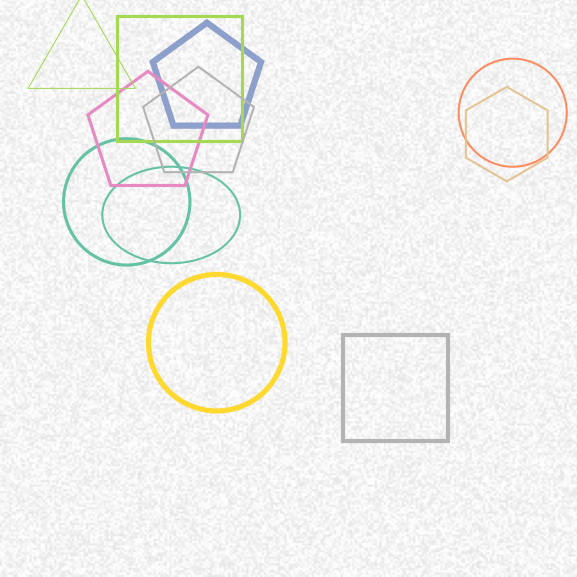[{"shape": "circle", "thickness": 1.5, "radius": 0.55, "center": [0.219, 0.65]}, {"shape": "oval", "thickness": 1, "radius": 0.6, "center": [0.296, 0.627]}, {"shape": "circle", "thickness": 1, "radius": 0.47, "center": [0.888, 0.804]}, {"shape": "pentagon", "thickness": 3, "radius": 0.49, "center": [0.358, 0.861]}, {"shape": "pentagon", "thickness": 1.5, "radius": 0.55, "center": [0.256, 0.766]}, {"shape": "square", "thickness": 1.5, "radius": 0.54, "center": [0.311, 0.863]}, {"shape": "triangle", "thickness": 0.5, "radius": 0.54, "center": [0.142, 0.9]}, {"shape": "circle", "thickness": 2.5, "radius": 0.59, "center": [0.375, 0.406]}, {"shape": "hexagon", "thickness": 1, "radius": 0.41, "center": [0.877, 0.767]}, {"shape": "square", "thickness": 2, "radius": 0.46, "center": [0.685, 0.327]}, {"shape": "pentagon", "thickness": 1, "radius": 0.5, "center": [0.344, 0.783]}]